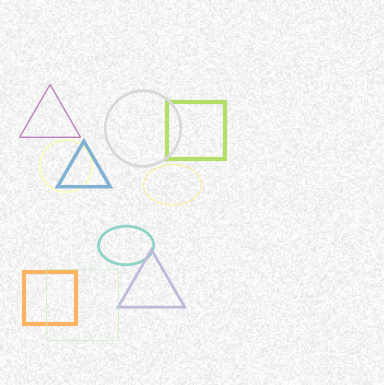[{"shape": "oval", "thickness": 2, "radius": 0.36, "center": [0.328, 0.362]}, {"shape": "circle", "thickness": 1, "radius": 0.34, "center": [0.172, 0.569]}, {"shape": "triangle", "thickness": 2, "radius": 0.5, "center": [0.393, 0.252]}, {"shape": "triangle", "thickness": 2.5, "radius": 0.39, "center": [0.218, 0.555]}, {"shape": "square", "thickness": 3, "radius": 0.34, "center": [0.13, 0.227]}, {"shape": "square", "thickness": 3, "radius": 0.37, "center": [0.509, 0.66]}, {"shape": "circle", "thickness": 2, "radius": 0.49, "center": [0.372, 0.666]}, {"shape": "triangle", "thickness": 1, "radius": 0.46, "center": [0.13, 0.689]}, {"shape": "square", "thickness": 0.5, "radius": 0.47, "center": [0.213, 0.209]}, {"shape": "oval", "thickness": 0.5, "radius": 0.38, "center": [0.448, 0.52]}]